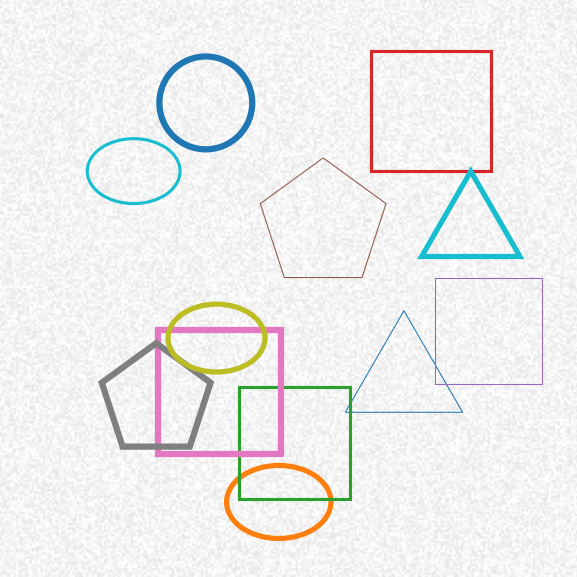[{"shape": "triangle", "thickness": 0.5, "radius": 0.59, "center": [0.699, 0.344]}, {"shape": "circle", "thickness": 3, "radius": 0.4, "center": [0.356, 0.821]}, {"shape": "oval", "thickness": 2.5, "radius": 0.45, "center": [0.483, 0.13]}, {"shape": "square", "thickness": 1.5, "radius": 0.48, "center": [0.51, 0.232]}, {"shape": "square", "thickness": 1.5, "radius": 0.52, "center": [0.746, 0.807]}, {"shape": "square", "thickness": 0.5, "radius": 0.46, "center": [0.846, 0.426]}, {"shape": "pentagon", "thickness": 0.5, "radius": 0.57, "center": [0.56, 0.611]}, {"shape": "square", "thickness": 3, "radius": 0.54, "center": [0.38, 0.321]}, {"shape": "pentagon", "thickness": 3, "radius": 0.5, "center": [0.27, 0.306]}, {"shape": "oval", "thickness": 2.5, "radius": 0.42, "center": [0.375, 0.414]}, {"shape": "oval", "thickness": 1.5, "radius": 0.4, "center": [0.231, 0.703]}, {"shape": "triangle", "thickness": 2.5, "radius": 0.49, "center": [0.815, 0.604]}]